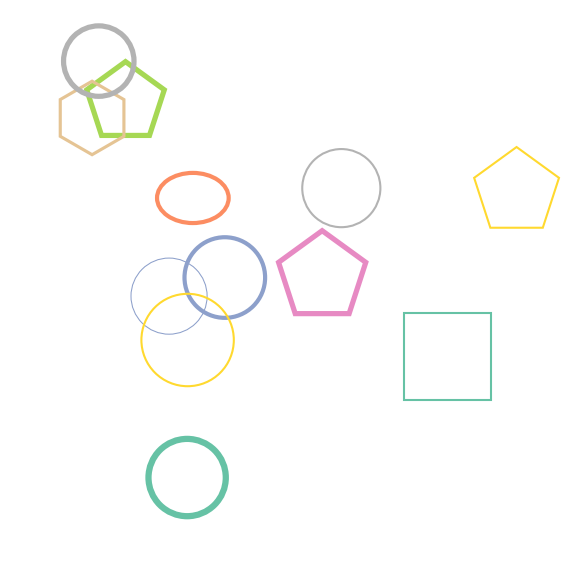[{"shape": "square", "thickness": 1, "radius": 0.38, "center": [0.775, 0.382]}, {"shape": "circle", "thickness": 3, "radius": 0.33, "center": [0.324, 0.172]}, {"shape": "oval", "thickness": 2, "radius": 0.31, "center": [0.334, 0.656]}, {"shape": "circle", "thickness": 2, "radius": 0.35, "center": [0.389, 0.519]}, {"shape": "circle", "thickness": 0.5, "radius": 0.33, "center": [0.293, 0.486]}, {"shape": "pentagon", "thickness": 2.5, "radius": 0.4, "center": [0.558, 0.52]}, {"shape": "pentagon", "thickness": 2.5, "radius": 0.35, "center": [0.217, 0.822]}, {"shape": "pentagon", "thickness": 1, "radius": 0.39, "center": [0.895, 0.667]}, {"shape": "circle", "thickness": 1, "radius": 0.4, "center": [0.325, 0.41]}, {"shape": "hexagon", "thickness": 1.5, "radius": 0.32, "center": [0.159, 0.795]}, {"shape": "circle", "thickness": 1, "radius": 0.34, "center": [0.591, 0.673]}, {"shape": "circle", "thickness": 2.5, "radius": 0.3, "center": [0.171, 0.893]}]